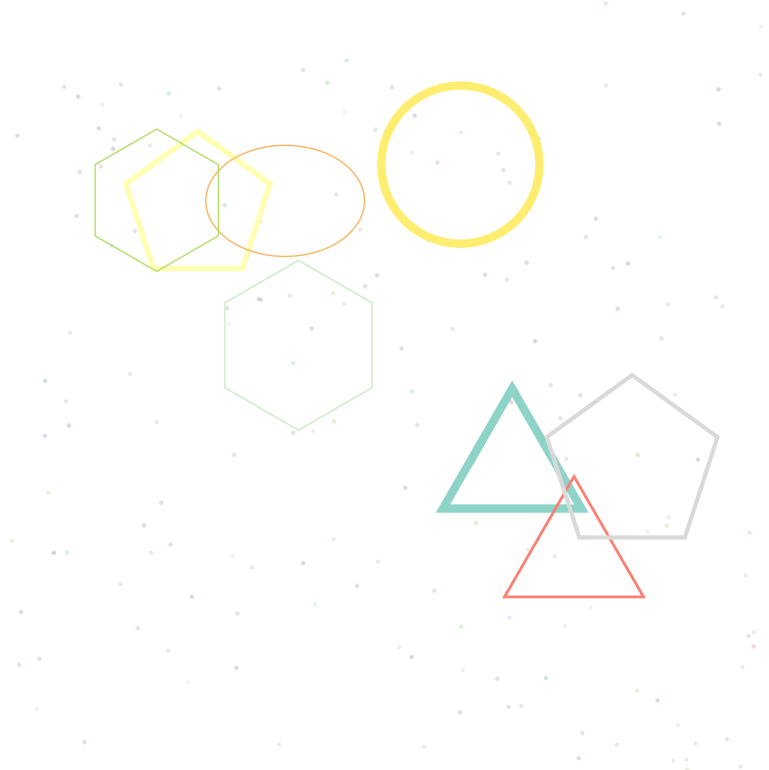[{"shape": "triangle", "thickness": 3, "radius": 0.52, "center": [0.665, 0.391]}, {"shape": "pentagon", "thickness": 2, "radius": 0.49, "center": [0.257, 0.731]}, {"shape": "triangle", "thickness": 1, "radius": 0.52, "center": [0.745, 0.277]}, {"shape": "oval", "thickness": 0.5, "radius": 0.52, "center": [0.37, 0.739]}, {"shape": "hexagon", "thickness": 0.5, "radius": 0.46, "center": [0.204, 0.74]}, {"shape": "pentagon", "thickness": 1.5, "radius": 0.58, "center": [0.821, 0.396]}, {"shape": "hexagon", "thickness": 0.5, "radius": 0.55, "center": [0.388, 0.552]}, {"shape": "circle", "thickness": 3, "radius": 0.51, "center": [0.598, 0.786]}]